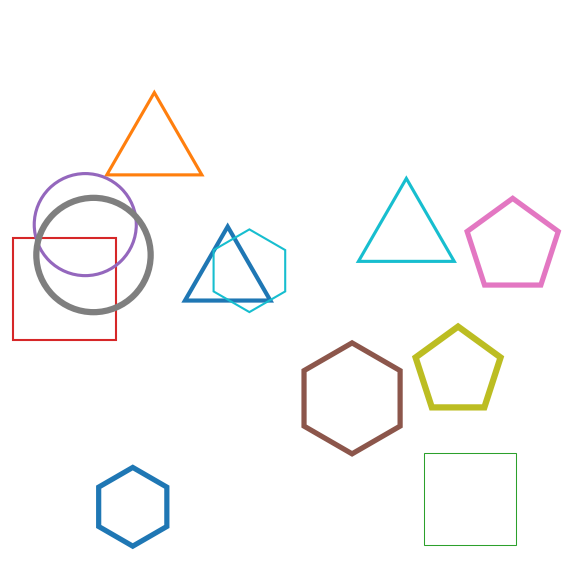[{"shape": "triangle", "thickness": 2, "radius": 0.43, "center": [0.394, 0.521]}, {"shape": "hexagon", "thickness": 2.5, "radius": 0.34, "center": [0.23, 0.122]}, {"shape": "triangle", "thickness": 1.5, "radius": 0.48, "center": [0.267, 0.744]}, {"shape": "square", "thickness": 0.5, "radius": 0.4, "center": [0.814, 0.135]}, {"shape": "square", "thickness": 1, "radius": 0.44, "center": [0.111, 0.499]}, {"shape": "circle", "thickness": 1.5, "radius": 0.44, "center": [0.148, 0.61]}, {"shape": "hexagon", "thickness": 2.5, "radius": 0.48, "center": [0.61, 0.309]}, {"shape": "pentagon", "thickness": 2.5, "radius": 0.41, "center": [0.888, 0.573]}, {"shape": "circle", "thickness": 3, "radius": 0.49, "center": [0.162, 0.558]}, {"shape": "pentagon", "thickness": 3, "radius": 0.39, "center": [0.793, 0.356]}, {"shape": "hexagon", "thickness": 1, "radius": 0.36, "center": [0.432, 0.53]}, {"shape": "triangle", "thickness": 1.5, "radius": 0.48, "center": [0.704, 0.594]}]